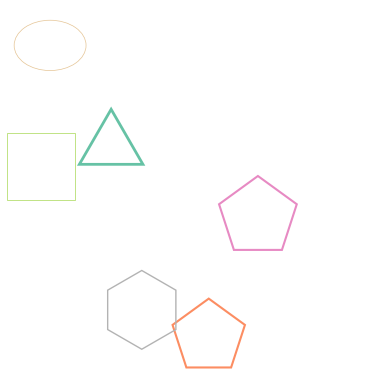[{"shape": "triangle", "thickness": 2, "radius": 0.48, "center": [0.289, 0.621]}, {"shape": "pentagon", "thickness": 1.5, "radius": 0.49, "center": [0.542, 0.126]}, {"shape": "pentagon", "thickness": 1.5, "radius": 0.53, "center": [0.67, 0.437]}, {"shape": "square", "thickness": 0.5, "radius": 0.44, "center": [0.106, 0.567]}, {"shape": "oval", "thickness": 0.5, "radius": 0.47, "center": [0.13, 0.882]}, {"shape": "hexagon", "thickness": 1, "radius": 0.51, "center": [0.368, 0.195]}]